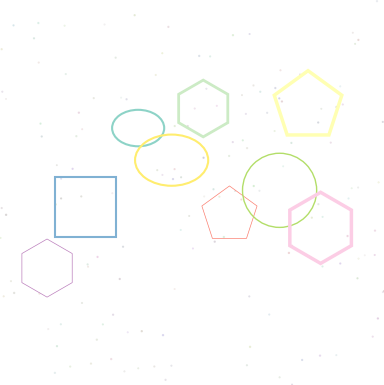[{"shape": "oval", "thickness": 1.5, "radius": 0.34, "center": [0.359, 0.667]}, {"shape": "pentagon", "thickness": 2.5, "radius": 0.46, "center": [0.8, 0.724]}, {"shape": "pentagon", "thickness": 0.5, "radius": 0.38, "center": [0.596, 0.442]}, {"shape": "square", "thickness": 1.5, "radius": 0.39, "center": [0.222, 0.462]}, {"shape": "circle", "thickness": 1, "radius": 0.48, "center": [0.726, 0.506]}, {"shape": "hexagon", "thickness": 2.5, "radius": 0.46, "center": [0.833, 0.408]}, {"shape": "hexagon", "thickness": 0.5, "radius": 0.38, "center": [0.122, 0.304]}, {"shape": "hexagon", "thickness": 2, "radius": 0.37, "center": [0.528, 0.718]}, {"shape": "oval", "thickness": 1.5, "radius": 0.48, "center": [0.446, 0.584]}]